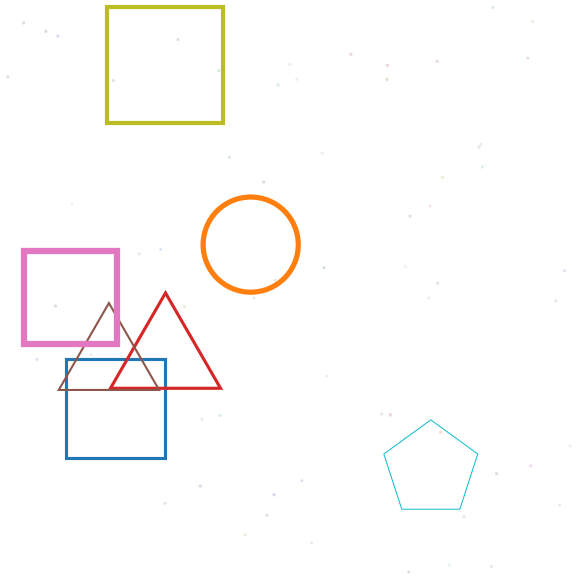[{"shape": "square", "thickness": 1.5, "radius": 0.43, "center": [0.2, 0.292]}, {"shape": "circle", "thickness": 2.5, "radius": 0.41, "center": [0.434, 0.576]}, {"shape": "triangle", "thickness": 1.5, "radius": 0.55, "center": [0.287, 0.382]}, {"shape": "triangle", "thickness": 1, "radius": 0.5, "center": [0.189, 0.374]}, {"shape": "square", "thickness": 3, "radius": 0.41, "center": [0.122, 0.484]}, {"shape": "square", "thickness": 2, "radius": 0.5, "center": [0.285, 0.887]}, {"shape": "pentagon", "thickness": 0.5, "radius": 0.43, "center": [0.746, 0.187]}]